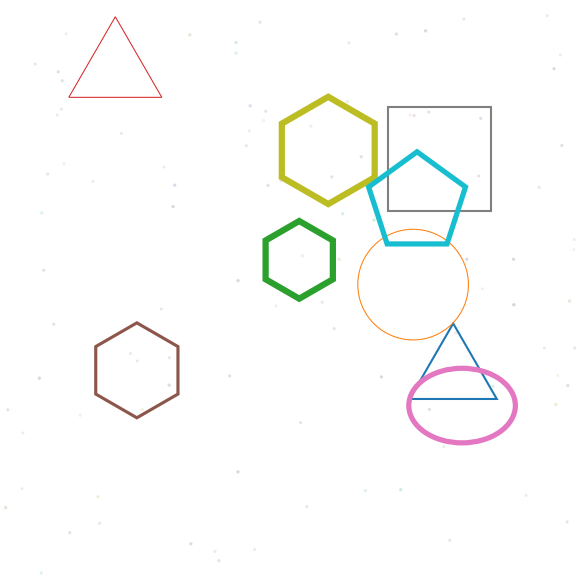[{"shape": "triangle", "thickness": 1, "radius": 0.44, "center": [0.785, 0.352]}, {"shape": "circle", "thickness": 0.5, "radius": 0.48, "center": [0.715, 0.506]}, {"shape": "hexagon", "thickness": 3, "radius": 0.34, "center": [0.518, 0.549]}, {"shape": "triangle", "thickness": 0.5, "radius": 0.46, "center": [0.2, 0.877]}, {"shape": "hexagon", "thickness": 1.5, "radius": 0.41, "center": [0.237, 0.358]}, {"shape": "oval", "thickness": 2.5, "radius": 0.46, "center": [0.8, 0.297]}, {"shape": "square", "thickness": 1, "radius": 0.45, "center": [0.761, 0.724]}, {"shape": "hexagon", "thickness": 3, "radius": 0.46, "center": [0.568, 0.739]}, {"shape": "pentagon", "thickness": 2.5, "radius": 0.44, "center": [0.722, 0.648]}]